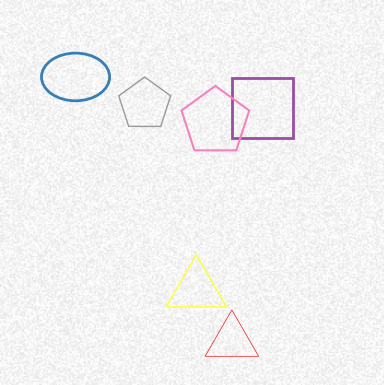[{"shape": "triangle", "thickness": 0.5, "radius": 0.4, "center": [0.602, 0.115]}, {"shape": "oval", "thickness": 2, "radius": 0.44, "center": [0.196, 0.8]}, {"shape": "square", "thickness": 2, "radius": 0.39, "center": [0.681, 0.72]}, {"shape": "triangle", "thickness": 1, "radius": 0.45, "center": [0.51, 0.248]}, {"shape": "pentagon", "thickness": 1.5, "radius": 0.46, "center": [0.559, 0.684]}, {"shape": "pentagon", "thickness": 1, "radius": 0.35, "center": [0.376, 0.729]}]